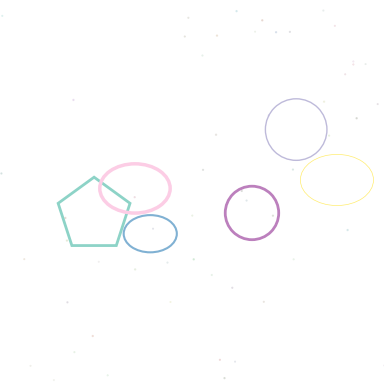[{"shape": "pentagon", "thickness": 2, "radius": 0.49, "center": [0.244, 0.442]}, {"shape": "circle", "thickness": 1, "radius": 0.4, "center": [0.769, 0.663]}, {"shape": "oval", "thickness": 1.5, "radius": 0.35, "center": [0.39, 0.393]}, {"shape": "oval", "thickness": 2.5, "radius": 0.46, "center": [0.351, 0.511]}, {"shape": "circle", "thickness": 2, "radius": 0.35, "center": [0.654, 0.447]}, {"shape": "oval", "thickness": 0.5, "radius": 0.47, "center": [0.875, 0.533]}]